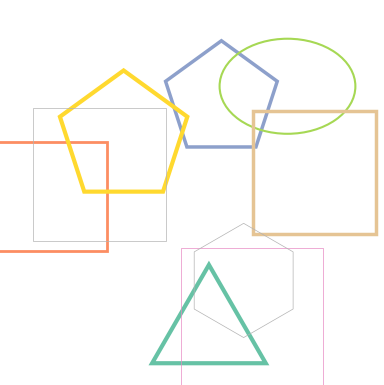[{"shape": "triangle", "thickness": 3, "radius": 0.85, "center": [0.543, 0.142]}, {"shape": "square", "thickness": 2, "radius": 0.7, "center": [0.137, 0.489]}, {"shape": "pentagon", "thickness": 2.5, "radius": 0.76, "center": [0.575, 0.742]}, {"shape": "square", "thickness": 0.5, "radius": 0.92, "center": [0.654, 0.172]}, {"shape": "oval", "thickness": 1.5, "radius": 0.88, "center": [0.747, 0.776]}, {"shape": "pentagon", "thickness": 3, "radius": 0.87, "center": [0.321, 0.643]}, {"shape": "square", "thickness": 2.5, "radius": 0.8, "center": [0.817, 0.553]}, {"shape": "square", "thickness": 0.5, "radius": 0.86, "center": [0.259, 0.548]}, {"shape": "hexagon", "thickness": 0.5, "radius": 0.74, "center": [0.633, 0.272]}]